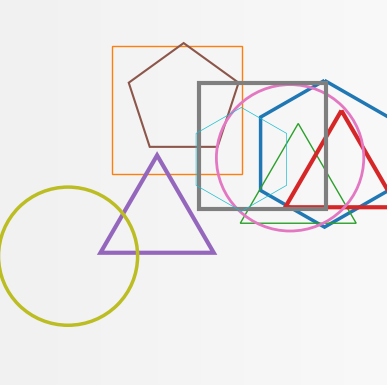[{"shape": "hexagon", "thickness": 2.5, "radius": 0.95, "center": [0.837, 0.601]}, {"shape": "square", "thickness": 1, "radius": 0.84, "center": [0.458, 0.714]}, {"shape": "triangle", "thickness": 1, "radius": 0.86, "center": [0.77, 0.507]}, {"shape": "triangle", "thickness": 3, "radius": 0.84, "center": [0.881, 0.545]}, {"shape": "triangle", "thickness": 3, "radius": 0.84, "center": [0.405, 0.428]}, {"shape": "pentagon", "thickness": 1.5, "radius": 0.74, "center": [0.474, 0.739]}, {"shape": "circle", "thickness": 2, "radius": 0.95, "center": [0.749, 0.59]}, {"shape": "square", "thickness": 3, "radius": 0.82, "center": [0.678, 0.621]}, {"shape": "circle", "thickness": 2.5, "radius": 0.9, "center": [0.176, 0.335]}, {"shape": "hexagon", "thickness": 0.5, "radius": 0.67, "center": [0.623, 0.586]}]